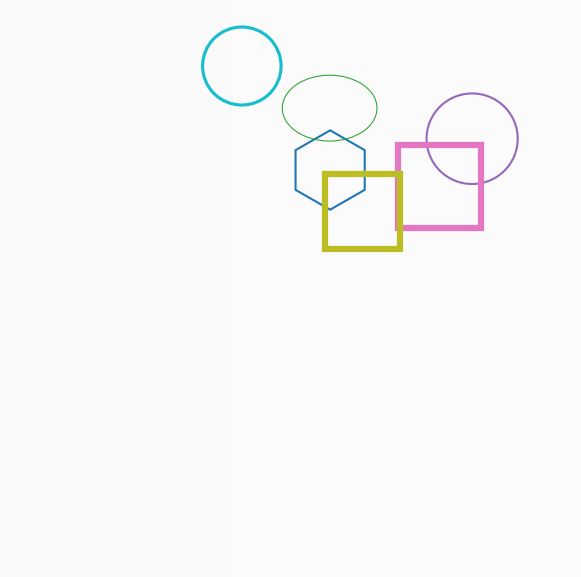[{"shape": "hexagon", "thickness": 1, "radius": 0.34, "center": [0.568, 0.705]}, {"shape": "oval", "thickness": 0.5, "radius": 0.41, "center": [0.567, 0.812]}, {"shape": "circle", "thickness": 1, "radius": 0.39, "center": [0.812, 0.759]}, {"shape": "square", "thickness": 3, "radius": 0.36, "center": [0.756, 0.676]}, {"shape": "square", "thickness": 3, "radius": 0.32, "center": [0.624, 0.633]}, {"shape": "circle", "thickness": 1.5, "radius": 0.34, "center": [0.416, 0.885]}]